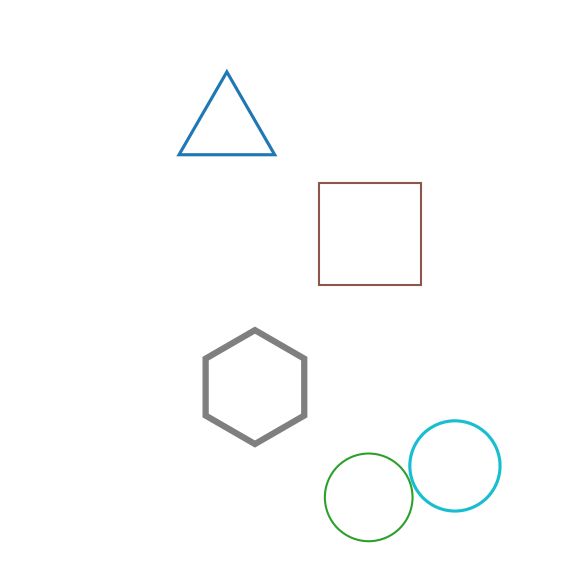[{"shape": "triangle", "thickness": 1.5, "radius": 0.48, "center": [0.393, 0.779]}, {"shape": "circle", "thickness": 1, "radius": 0.38, "center": [0.638, 0.138]}, {"shape": "square", "thickness": 1, "radius": 0.44, "center": [0.641, 0.594]}, {"shape": "hexagon", "thickness": 3, "radius": 0.49, "center": [0.441, 0.329]}, {"shape": "circle", "thickness": 1.5, "radius": 0.39, "center": [0.788, 0.192]}]